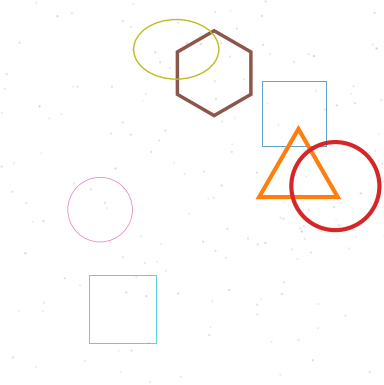[{"shape": "square", "thickness": 0.5, "radius": 0.42, "center": [0.763, 0.705]}, {"shape": "triangle", "thickness": 3, "radius": 0.59, "center": [0.775, 0.547]}, {"shape": "circle", "thickness": 3, "radius": 0.57, "center": [0.871, 0.517]}, {"shape": "hexagon", "thickness": 2.5, "radius": 0.55, "center": [0.556, 0.81]}, {"shape": "circle", "thickness": 0.5, "radius": 0.42, "center": [0.26, 0.455]}, {"shape": "oval", "thickness": 1, "radius": 0.55, "center": [0.458, 0.872]}, {"shape": "square", "thickness": 0.5, "radius": 0.44, "center": [0.318, 0.198]}]